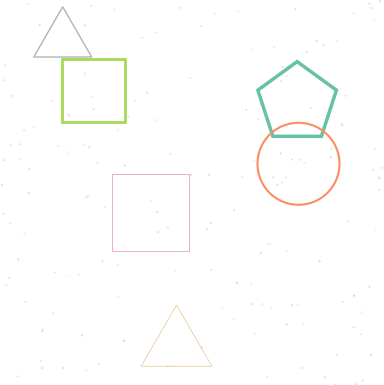[{"shape": "pentagon", "thickness": 2.5, "radius": 0.54, "center": [0.772, 0.733]}, {"shape": "circle", "thickness": 1.5, "radius": 0.53, "center": [0.775, 0.575]}, {"shape": "square", "thickness": 0.5, "radius": 0.5, "center": [0.39, 0.448]}, {"shape": "square", "thickness": 2, "radius": 0.41, "center": [0.243, 0.764]}, {"shape": "triangle", "thickness": 0.5, "radius": 0.53, "center": [0.459, 0.102]}, {"shape": "triangle", "thickness": 1, "radius": 0.43, "center": [0.163, 0.895]}]